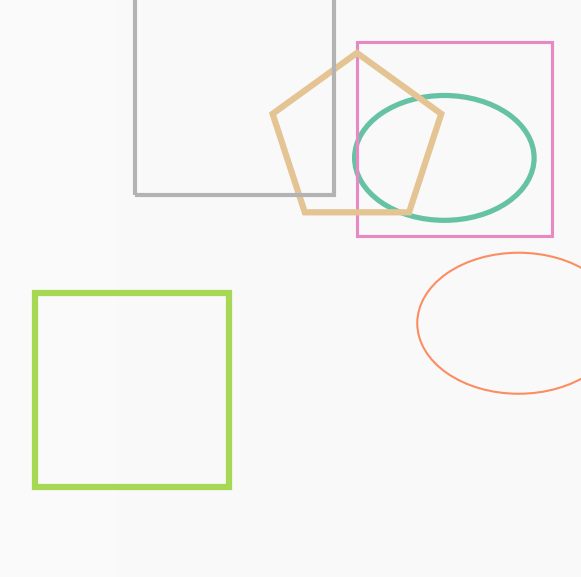[{"shape": "oval", "thickness": 2.5, "radius": 0.77, "center": [0.764, 0.726]}, {"shape": "oval", "thickness": 1, "radius": 0.87, "center": [0.892, 0.439]}, {"shape": "square", "thickness": 1.5, "radius": 0.84, "center": [0.782, 0.758]}, {"shape": "square", "thickness": 3, "radius": 0.84, "center": [0.227, 0.324]}, {"shape": "pentagon", "thickness": 3, "radius": 0.76, "center": [0.614, 0.755]}, {"shape": "square", "thickness": 2, "radius": 0.85, "center": [0.404, 0.833]}]